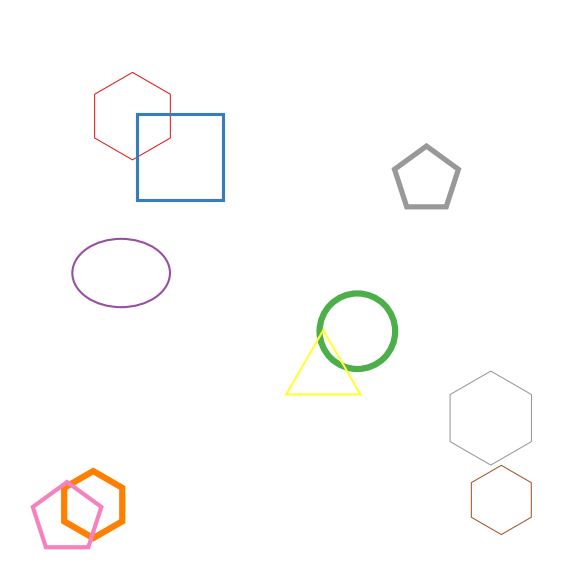[{"shape": "hexagon", "thickness": 0.5, "radius": 0.38, "center": [0.229, 0.798]}, {"shape": "square", "thickness": 1.5, "radius": 0.37, "center": [0.312, 0.727]}, {"shape": "circle", "thickness": 3, "radius": 0.33, "center": [0.619, 0.426]}, {"shape": "oval", "thickness": 1, "radius": 0.42, "center": [0.21, 0.526]}, {"shape": "hexagon", "thickness": 3, "radius": 0.29, "center": [0.161, 0.125]}, {"shape": "triangle", "thickness": 1, "radius": 0.37, "center": [0.56, 0.353]}, {"shape": "hexagon", "thickness": 0.5, "radius": 0.3, "center": [0.868, 0.133]}, {"shape": "pentagon", "thickness": 2, "radius": 0.31, "center": [0.116, 0.102]}, {"shape": "pentagon", "thickness": 2.5, "radius": 0.29, "center": [0.738, 0.688]}, {"shape": "hexagon", "thickness": 0.5, "radius": 0.41, "center": [0.85, 0.275]}]